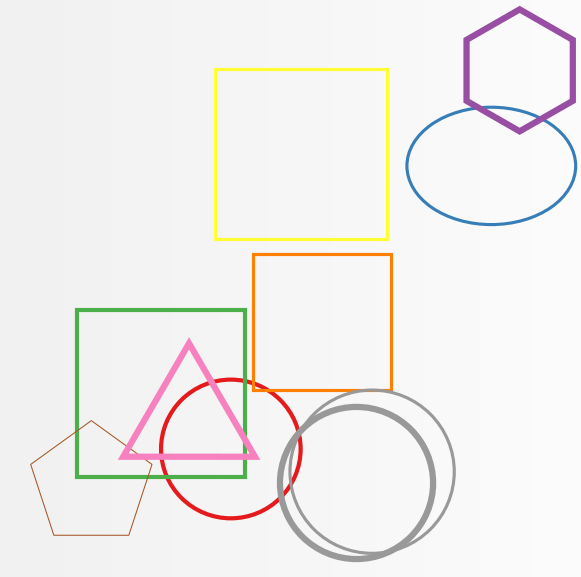[{"shape": "circle", "thickness": 2, "radius": 0.6, "center": [0.397, 0.222]}, {"shape": "oval", "thickness": 1.5, "radius": 0.73, "center": [0.845, 0.712]}, {"shape": "square", "thickness": 2, "radius": 0.72, "center": [0.277, 0.318]}, {"shape": "hexagon", "thickness": 3, "radius": 0.53, "center": [0.894, 0.877]}, {"shape": "square", "thickness": 1.5, "radius": 0.59, "center": [0.554, 0.441]}, {"shape": "square", "thickness": 1.5, "radius": 0.74, "center": [0.518, 0.732]}, {"shape": "pentagon", "thickness": 0.5, "radius": 0.55, "center": [0.157, 0.161]}, {"shape": "triangle", "thickness": 3, "radius": 0.65, "center": [0.325, 0.274]}, {"shape": "circle", "thickness": 3, "radius": 0.66, "center": [0.613, 0.163]}, {"shape": "circle", "thickness": 1.5, "radius": 0.71, "center": [0.64, 0.182]}]